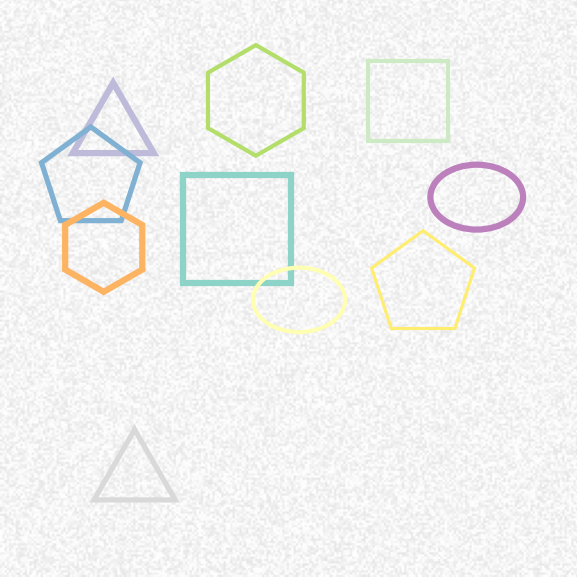[{"shape": "square", "thickness": 3, "radius": 0.47, "center": [0.411, 0.603]}, {"shape": "oval", "thickness": 2, "radius": 0.4, "center": [0.518, 0.48]}, {"shape": "triangle", "thickness": 3, "radius": 0.41, "center": [0.196, 0.775]}, {"shape": "pentagon", "thickness": 2.5, "radius": 0.45, "center": [0.157, 0.69]}, {"shape": "hexagon", "thickness": 3, "radius": 0.39, "center": [0.18, 0.571]}, {"shape": "hexagon", "thickness": 2, "radius": 0.48, "center": [0.443, 0.825]}, {"shape": "triangle", "thickness": 2.5, "radius": 0.41, "center": [0.233, 0.174]}, {"shape": "oval", "thickness": 3, "radius": 0.4, "center": [0.826, 0.658]}, {"shape": "square", "thickness": 2, "radius": 0.34, "center": [0.707, 0.824]}, {"shape": "pentagon", "thickness": 1.5, "radius": 0.47, "center": [0.733, 0.506]}]